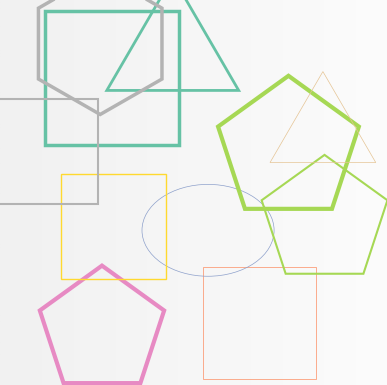[{"shape": "square", "thickness": 2.5, "radius": 0.87, "center": [0.289, 0.797]}, {"shape": "triangle", "thickness": 2, "radius": 0.98, "center": [0.446, 0.863]}, {"shape": "square", "thickness": 0.5, "radius": 0.73, "center": [0.67, 0.16]}, {"shape": "oval", "thickness": 0.5, "radius": 0.85, "center": [0.537, 0.402]}, {"shape": "pentagon", "thickness": 3, "radius": 0.84, "center": [0.263, 0.141]}, {"shape": "pentagon", "thickness": 3, "radius": 0.96, "center": [0.744, 0.612]}, {"shape": "pentagon", "thickness": 1.5, "radius": 0.85, "center": [0.838, 0.427]}, {"shape": "square", "thickness": 1, "radius": 0.68, "center": [0.293, 0.411]}, {"shape": "triangle", "thickness": 0.5, "radius": 0.79, "center": [0.833, 0.657]}, {"shape": "hexagon", "thickness": 2.5, "radius": 0.92, "center": [0.259, 0.887]}, {"shape": "square", "thickness": 1.5, "radius": 0.68, "center": [0.115, 0.607]}]